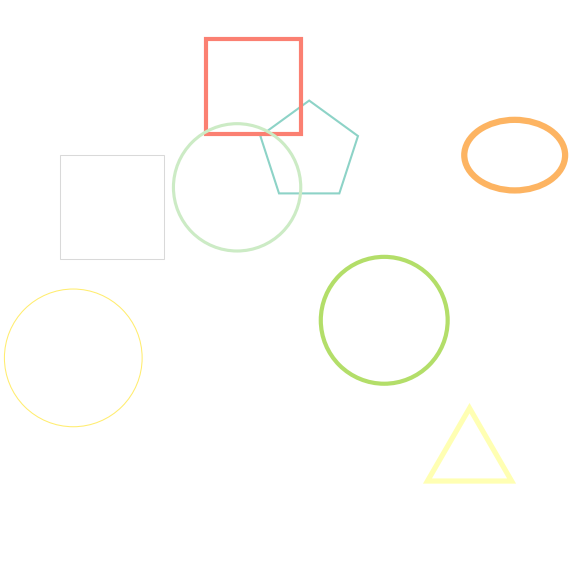[{"shape": "pentagon", "thickness": 1, "radius": 0.44, "center": [0.535, 0.736]}, {"shape": "triangle", "thickness": 2.5, "radius": 0.42, "center": [0.813, 0.208]}, {"shape": "square", "thickness": 2, "radius": 0.41, "center": [0.439, 0.849]}, {"shape": "oval", "thickness": 3, "radius": 0.44, "center": [0.891, 0.731]}, {"shape": "circle", "thickness": 2, "radius": 0.55, "center": [0.665, 0.445]}, {"shape": "square", "thickness": 0.5, "radius": 0.45, "center": [0.194, 0.641]}, {"shape": "circle", "thickness": 1.5, "radius": 0.55, "center": [0.411, 0.675]}, {"shape": "circle", "thickness": 0.5, "radius": 0.6, "center": [0.127, 0.379]}]